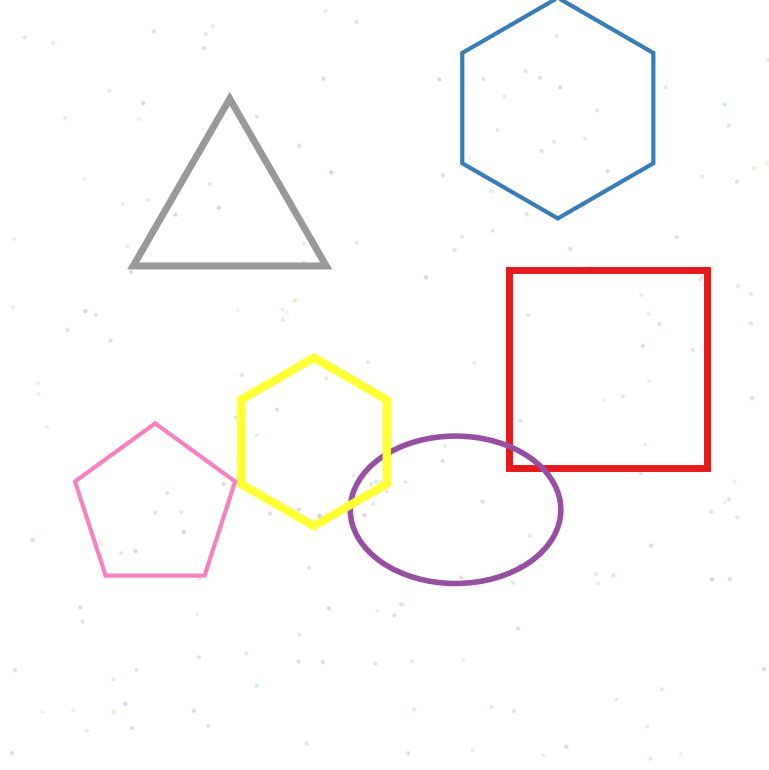[{"shape": "square", "thickness": 2.5, "radius": 0.64, "center": [0.79, 0.521]}, {"shape": "hexagon", "thickness": 1.5, "radius": 0.72, "center": [0.724, 0.86]}, {"shape": "oval", "thickness": 2, "radius": 0.68, "center": [0.592, 0.338]}, {"shape": "hexagon", "thickness": 3, "radius": 0.55, "center": [0.408, 0.426]}, {"shape": "pentagon", "thickness": 1.5, "radius": 0.55, "center": [0.201, 0.341]}, {"shape": "triangle", "thickness": 2.5, "radius": 0.72, "center": [0.298, 0.727]}]